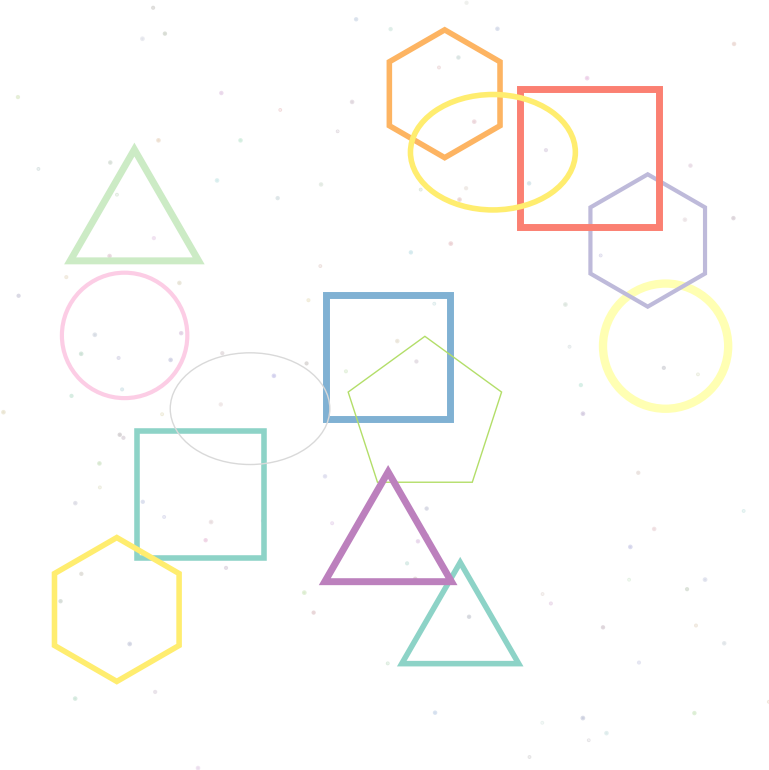[{"shape": "square", "thickness": 2, "radius": 0.41, "center": [0.261, 0.357]}, {"shape": "triangle", "thickness": 2, "radius": 0.44, "center": [0.598, 0.182]}, {"shape": "circle", "thickness": 3, "radius": 0.41, "center": [0.864, 0.55]}, {"shape": "hexagon", "thickness": 1.5, "radius": 0.43, "center": [0.841, 0.688]}, {"shape": "square", "thickness": 2.5, "radius": 0.45, "center": [0.766, 0.795]}, {"shape": "square", "thickness": 2.5, "radius": 0.4, "center": [0.504, 0.537]}, {"shape": "hexagon", "thickness": 2, "radius": 0.41, "center": [0.578, 0.878]}, {"shape": "pentagon", "thickness": 0.5, "radius": 0.52, "center": [0.552, 0.458]}, {"shape": "circle", "thickness": 1.5, "radius": 0.41, "center": [0.162, 0.564]}, {"shape": "oval", "thickness": 0.5, "radius": 0.52, "center": [0.325, 0.469]}, {"shape": "triangle", "thickness": 2.5, "radius": 0.47, "center": [0.504, 0.292]}, {"shape": "triangle", "thickness": 2.5, "radius": 0.48, "center": [0.175, 0.709]}, {"shape": "oval", "thickness": 2, "radius": 0.54, "center": [0.64, 0.802]}, {"shape": "hexagon", "thickness": 2, "radius": 0.47, "center": [0.152, 0.208]}]